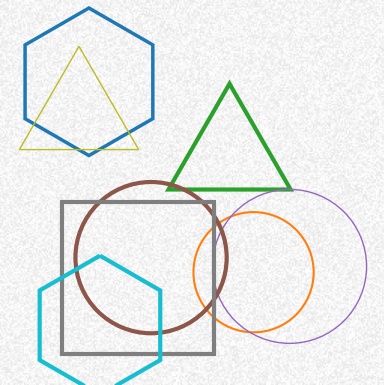[{"shape": "hexagon", "thickness": 2.5, "radius": 0.96, "center": [0.231, 0.788]}, {"shape": "circle", "thickness": 1.5, "radius": 0.78, "center": [0.659, 0.293]}, {"shape": "triangle", "thickness": 3, "radius": 0.92, "center": [0.596, 0.599]}, {"shape": "circle", "thickness": 1, "radius": 1.0, "center": [0.752, 0.308]}, {"shape": "circle", "thickness": 3, "radius": 0.98, "center": [0.392, 0.331]}, {"shape": "square", "thickness": 3, "radius": 0.98, "center": [0.358, 0.278]}, {"shape": "triangle", "thickness": 1, "radius": 0.89, "center": [0.205, 0.701]}, {"shape": "hexagon", "thickness": 3, "radius": 0.9, "center": [0.26, 0.155]}]